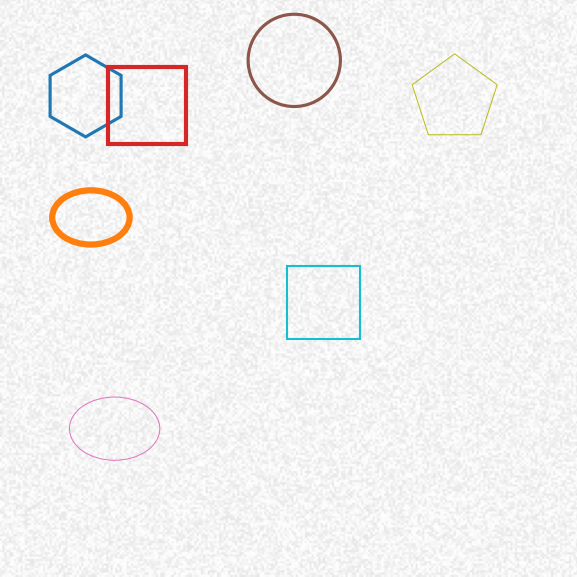[{"shape": "hexagon", "thickness": 1.5, "radius": 0.35, "center": [0.148, 0.833]}, {"shape": "oval", "thickness": 3, "radius": 0.34, "center": [0.157, 0.623]}, {"shape": "square", "thickness": 2, "radius": 0.33, "center": [0.254, 0.816]}, {"shape": "circle", "thickness": 1.5, "radius": 0.4, "center": [0.51, 0.895]}, {"shape": "oval", "thickness": 0.5, "radius": 0.39, "center": [0.198, 0.257]}, {"shape": "pentagon", "thickness": 0.5, "radius": 0.39, "center": [0.787, 0.828]}, {"shape": "square", "thickness": 1, "radius": 0.32, "center": [0.561, 0.476]}]